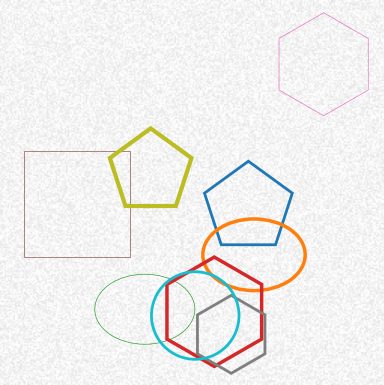[{"shape": "pentagon", "thickness": 2, "radius": 0.6, "center": [0.645, 0.461]}, {"shape": "oval", "thickness": 2.5, "radius": 0.66, "center": [0.66, 0.338]}, {"shape": "oval", "thickness": 0.5, "radius": 0.65, "center": [0.376, 0.197]}, {"shape": "hexagon", "thickness": 2.5, "radius": 0.71, "center": [0.557, 0.19]}, {"shape": "square", "thickness": 0.5, "radius": 0.69, "center": [0.199, 0.47]}, {"shape": "hexagon", "thickness": 0.5, "radius": 0.67, "center": [0.841, 0.833]}, {"shape": "hexagon", "thickness": 2, "radius": 0.51, "center": [0.601, 0.132]}, {"shape": "pentagon", "thickness": 3, "radius": 0.56, "center": [0.391, 0.555]}, {"shape": "circle", "thickness": 2, "radius": 0.57, "center": [0.507, 0.18]}]